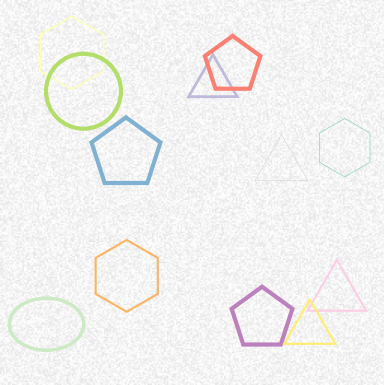[{"shape": "hexagon", "thickness": 0.5, "radius": 0.38, "center": [0.895, 0.616]}, {"shape": "hexagon", "thickness": 1, "radius": 0.47, "center": [0.187, 0.863]}, {"shape": "triangle", "thickness": 2, "radius": 0.36, "center": [0.553, 0.785]}, {"shape": "pentagon", "thickness": 3, "radius": 0.38, "center": [0.604, 0.831]}, {"shape": "pentagon", "thickness": 3, "radius": 0.47, "center": [0.327, 0.601]}, {"shape": "hexagon", "thickness": 1.5, "radius": 0.47, "center": [0.329, 0.283]}, {"shape": "circle", "thickness": 3, "radius": 0.49, "center": [0.217, 0.763]}, {"shape": "triangle", "thickness": 1.5, "radius": 0.44, "center": [0.875, 0.237]}, {"shape": "triangle", "thickness": 0.5, "radius": 0.4, "center": [0.731, 0.571]}, {"shape": "pentagon", "thickness": 3, "radius": 0.41, "center": [0.681, 0.172]}, {"shape": "oval", "thickness": 2.5, "radius": 0.48, "center": [0.121, 0.158]}, {"shape": "triangle", "thickness": 1.5, "radius": 0.38, "center": [0.805, 0.145]}]